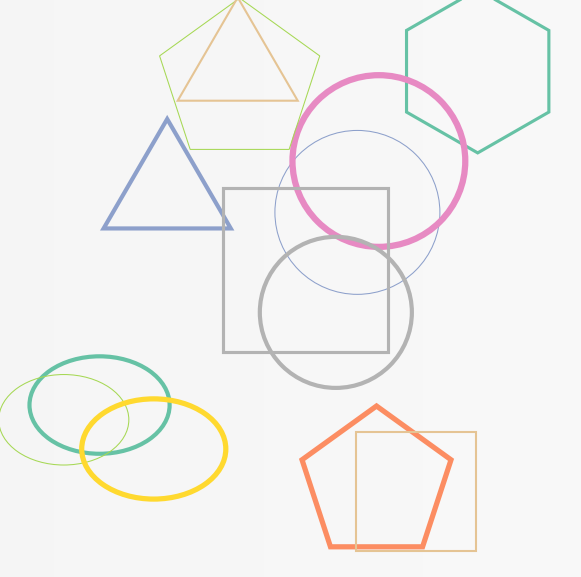[{"shape": "hexagon", "thickness": 1.5, "radius": 0.71, "center": [0.822, 0.876]}, {"shape": "oval", "thickness": 2, "radius": 0.6, "center": [0.171, 0.298]}, {"shape": "pentagon", "thickness": 2.5, "radius": 0.67, "center": [0.648, 0.161]}, {"shape": "circle", "thickness": 0.5, "radius": 0.71, "center": [0.615, 0.631]}, {"shape": "triangle", "thickness": 2, "radius": 0.63, "center": [0.288, 0.667]}, {"shape": "circle", "thickness": 3, "radius": 0.74, "center": [0.652, 0.72]}, {"shape": "oval", "thickness": 0.5, "radius": 0.56, "center": [0.11, 0.272]}, {"shape": "pentagon", "thickness": 0.5, "radius": 0.72, "center": [0.412, 0.858]}, {"shape": "oval", "thickness": 2.5, "radius": 0.62, "center": [0.265, 0.222]}, {"shape": "triangle", "thickness": 1, "radius": 0.6, "center": [0.409, 0.884]}, {"shape": "square", "thickness": 1, "radius": 0.51, "center": [0.716, 0.148]}, {"shape": "circle", "thickness": 2, "radius": 0.65, "center": [0.578, 0.458]}, {"shape": "square", "thickness": 1.5, "radius": 0.71, "center": [0.526, 0.531]}]